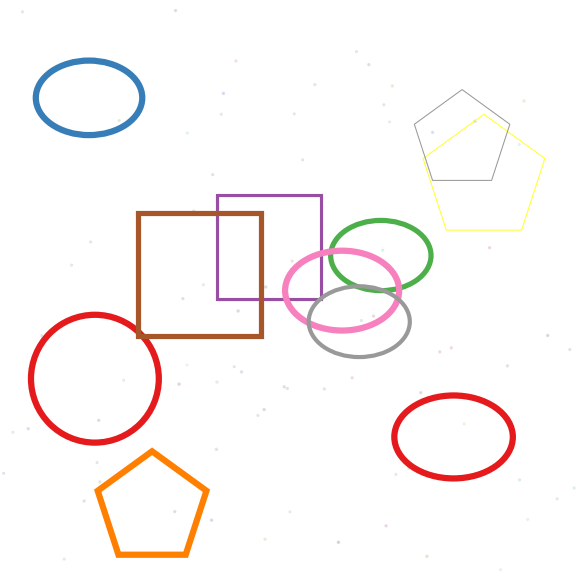[{"shape": "oval", "thickness": 3, "radius": 0.51, "center": [0.785, 0.243]}, {"shape": "circle", "thickness": 3, "radius": 0.55, "center": [0.164, 0.343]}, {"shape": "oval", "thickness": 3, "radius": 0.46, "center": [0.154, 0.83]}, {"shape": "oval", "thickness": 2.5, "radius": 0.43, "center": [0.659, 0.557]}, {"shape": "square", "thickness": 1.5, "radius": 0.45, "center": [0.466, 0.571]}, {"shape": "pentagon", "thickness": 3, "radius": 0.5, "center": [0.263, 0.119]}, {"shape": "pentagon", "thickness": 0.5, "radius": 0.55, "center": [0.838, 0.69]}, {"shape": "square", "thickness": 2.5, "radius": 0.53, "center": [0.346, 0.524]}, {"shape": "oval", "thickness": 3, "radius": 0.49, "center": [0.592, 0.496]}, {"shape": "oval", "thickness": 2, "radius": 0.44, "center": [0.622, 0.442]}, {"shape": "pentagon", "thickness": 0.5, "radius": 0.43, "center": [0.8, 0.757]}]